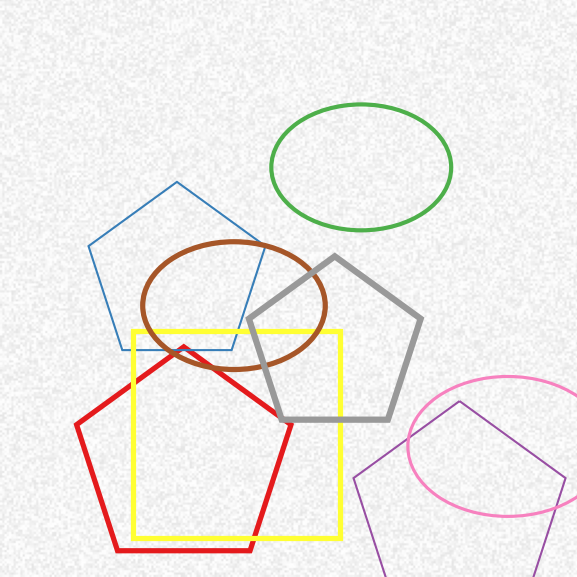[{"shape": "pentagon", "thickness": 2.5, "radius": 0.98, "center": [0.318, 0.203]}, {"shape": "pentagon", "thickness": 1, "radius": 0.81, "center": [0.306, 0.523]}, {"shape": "oval", "thickness": 2, "radius": 0.78, "center": [0.626, 0.709]}, {"shape": "pentagon", "thickness": 1, "radius": 0.97, "center": [0.796, 0.112]}, {"shape": "square", "thickness": 2.5, "radius": 0.9, "center": [0.409, 0.246]}, {"shape": "oval", "thickness": 2.5, "radius": 0.79, "center": [0.405, 0.47]}, {"shape": "oval", "thickness": 1.5, "radius": 0.87, "center": [0.879, 0.226]}, {"shape": "pentagon", "thickness": 3, "radius": 0.78, "center": [0.58, 0.399]}]